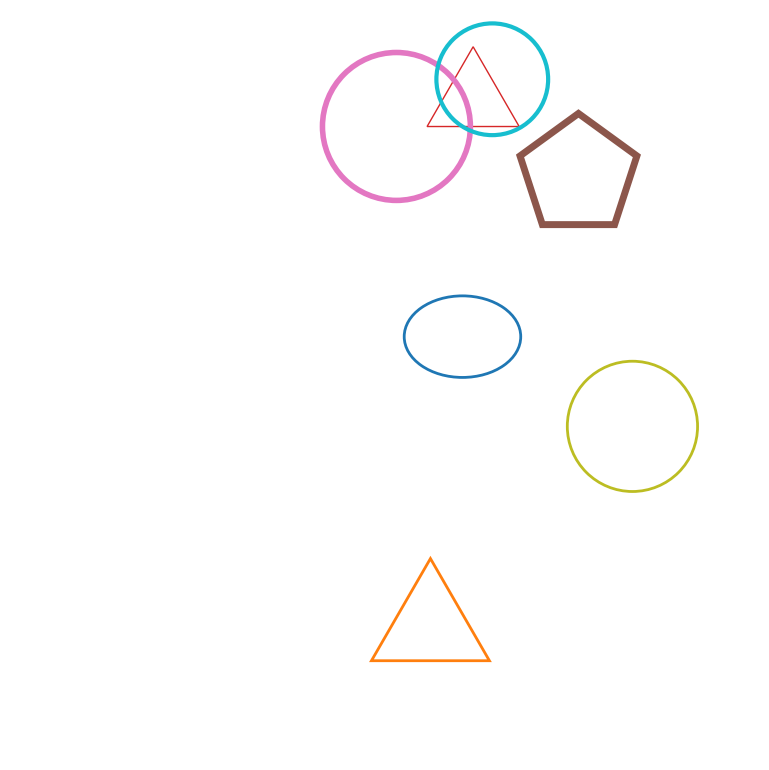[{"shape": "oval", "thickness": 1, "radius": 0.38, "center": [0.601, 0.563]}, {"shape": "triangle", "thickness": 1, "radius": 0.44, "center": [0.559, 0.186]}, {"shape": "triangle", "thickness": 0.5, "radius": 0.35, "center": [0.614, 0.87]}, {"shape": "pentagon", "thickness": 2.5, "radius": 0.4, "center": [0.751, 0.773]}, {"shape": "circle", "thickness": 2, "radius": 0.48, "center": [0.515, 0.836]}, {"shape": "circle", "thickness": 1, "radius": 0.42, "center": [0.821, 0.446]}, {"shape": "circle", "thickness": 1.5, "radius": 0.36, "center": [0.639, 0.897]}]